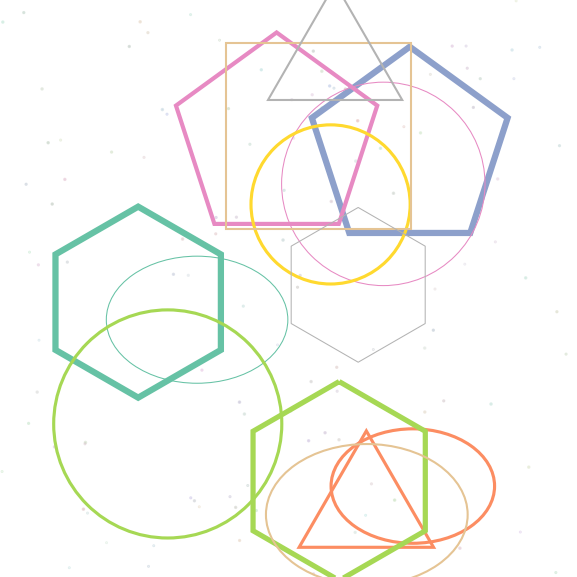[{"shape": "oval", "thickness": 0.5, "radius": 0.79, "center": [0.341, 0.446]}, {"shape": "hexagon", "thickness": 3, "radius": 0.83, "center": [0.239, 0.476]}, {"shape": "oval", "thickness": 1.5, "radius": 0.71, "center": [0.715, 0.157]}, {"shape": "triangle", "thickness": 1.5, "radius": 0.67, "center": [0.634, 0.119]}, {"shape": "pentagon", "thickness": 3, "radius": 0.89, "center": [0.71, 0.74]}, {"shape": "pentagon", "thickness": 2, "radius": 0.92, "center": [0.479, 0.76]}, {"shape": "circle", "thickness": 0.5, "radius": 0.88, "center": [0.664, 0.681]}, {"shape": "hexagon", "thickness": 2.5, "radius": 0.86, "center": [0.587, 0.166]}, {"shape": "circle", "thickness": 1.5, "radius": 0.99, "center": [0.29, 0.265]}, {"shape": "circle", "thickness": 1.5, "radius": 0.69, "center": [0.572, 0.645]}, {"shape": "square", "thickness": 1, "radius": 0.8, "center": [0.552, 0.763]}, {"shape": "oval", "thickness": 1, "radius": 0.87, "center": [0.635, 0.108]}, {"shape": "hexagon", "thickness": 0.5, "radius": 0.67, "center": [0.62, 0.506]}, {"shape": "triangle", "thickness": 1, "radius": 0.67, "center": [0.58, 0.893]}]